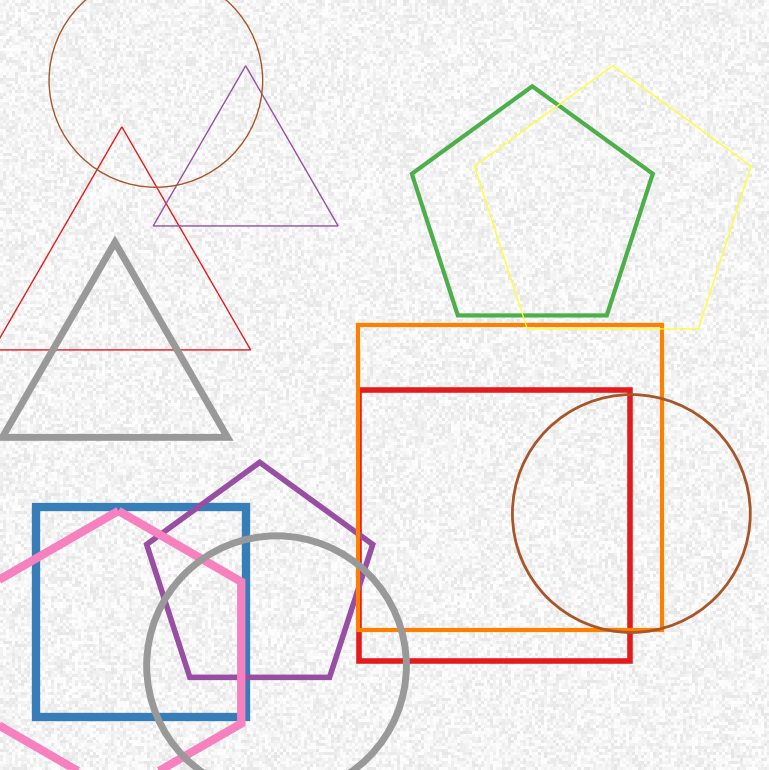[{"shape": "square", "thickness": 2, "radius": 0.88, "center": [0.642, 0.317]}, {"shape": "triangle", "thickness": 0.5, "radius": 0.97, "center": [0.158, 0.642]}, {"shape": "square", "thickness": 3, "radius": 0.68, "center": [0.183, 0.205]}, {"shape": "pentagon", "thickness": 1.5, "radius": 0.82, "center": [0.691, 0.723]}, {"shape": "pentagon", "thickness": 2, "radius": 0.77, "center": [0.337, 0.245]}, {"shape": "triangle", "thickness": 0.5, "radius": 0.69, "center": [0.319, 0.776]}, {"shape": "square", "thickness": 1.5, "radius": 0.99, "center": [0.662, 0.38]}, {"shape": "pentagon", "thickness": 0.5, "radius": 0.94, "center": [0.796, 0.726]}, {"shape": "circle", "thickness": 1, "radius": 0.77, "center": [0.82, 0.333]}, {"shape": "circle", "thickness": 0.5, "radius": 0.69, "center": [0.202, 0.895]}, {"shape": "hexagon", "thickness": 3, "radius": 0.92, "center": [0.154, 0.152]}, {"shape": "circle", "thickness": 2.5, "radius": 0.84, "center": [0.359, 0.135]}, {"shape": "triangle", "thickness": 2.5, "radius": 0.84, "center": [0.149, 0.516]}]